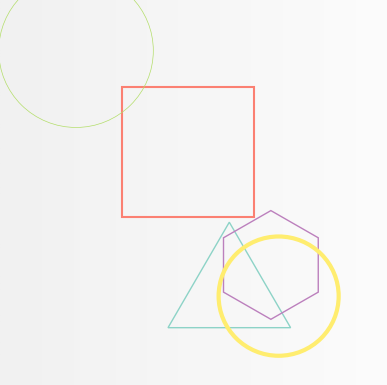[{"shape": "triangle", "thickness": 1, "radius": 0.91, "center": [0.592, 0.24]}, {"shape": "square", "thickness": 1.5, "radius": 0.85, "center": [0.485, 0.605]}, {"shape": "circle", "thickness": 0.5, "radius": 1.0, "center": [0.196, 0.868]}, {"shape": "hexagon", "thickness": 1, "radius": 0.71, "center": [0.699, 0.312]}, {"shape": "circle", "thickness": 3, "radius": 0.77, "center": [0.719, 0.231]}]